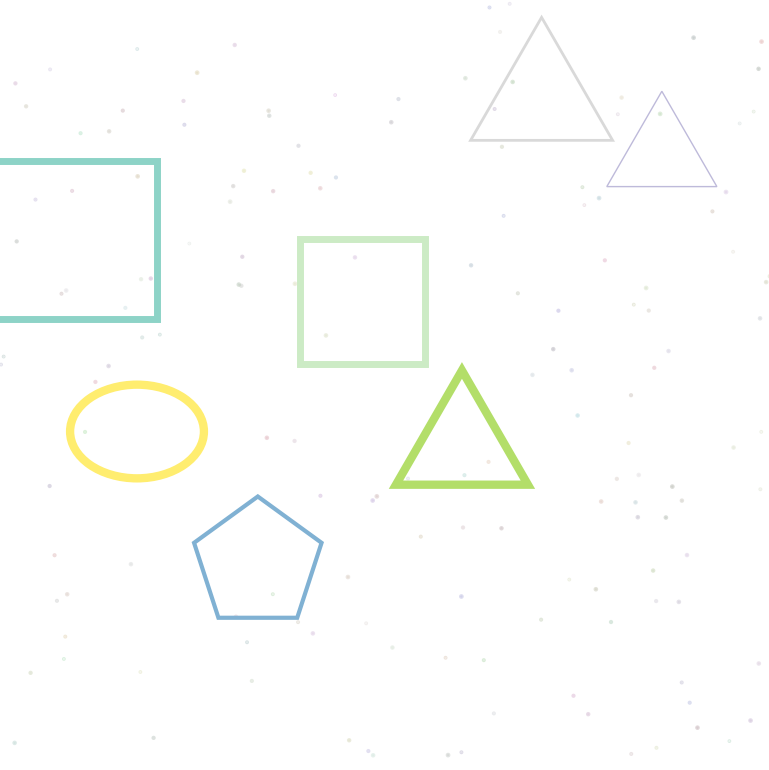[{"shape": "square", "thickness": 2.5, "radius": 0.51, "center": [0.101, 0.688]}, {"shape": "triangle", "thickness": 0.5, "radius": 0.41, "center": [0.86, 0.799]}, {"shape": "pentagon", "thickness": 1.5, "radius": 0.44, "center": [0.335, 0.268]}, {"shape": "triangle", "thickness": 3, "radius": 0.49, "center": [0.6, 0.42]}, {"shape": "triangle", "thickness": 1, "radius": 0.53, "center": [0.703, 0.871]}, {"shape": "square", "thickness": 2.5, "radius": 0.41, "center": [0.471, 0.609]}, {"shape": "oval", "thickness": 3, "radius": 0.43, "center": [0.178, 0.44]}]